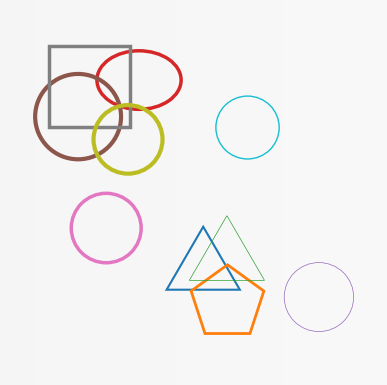[{"shape": "triangle", "thickness": 1.5, "radius": 0.55, "center": [0.524, 0.302]}, {"shape": "pentagon", "thickness": 2, "radius": 0.49, "center": [0.587, 0.214]}, {"shape": "triangle", "thickness": 0.5, "radius": 0.56, "center": [0.586, 0.328]}, {"shape": "oval", "thickness": 2.5, "radius": 0.54, "center": [0.359, 0.792]}, {"shape": "circle", "thickness": 0.5, "radius": 0.45, "center": [0.823, 0.228]}, {"shape": "circle", "thickness": 3, "radius": 0.55, "center": [0.202, 0.697]}, {"shape": "circle", "thickness": 2.5, "radius": 0.45, "center": [0.274, 0.408]}, {"shape": "square", "thickness": 2.5, "radius": 0.53, "center": [0.231, 0.774]}, {"shape": "circle", "thickness": 3, "radius": 0.45, "center": [0.33, 0.638]}, {"shape": "circle", "thickness": 1, "radius": 0.41, "center": [0.639, 0.669]}]